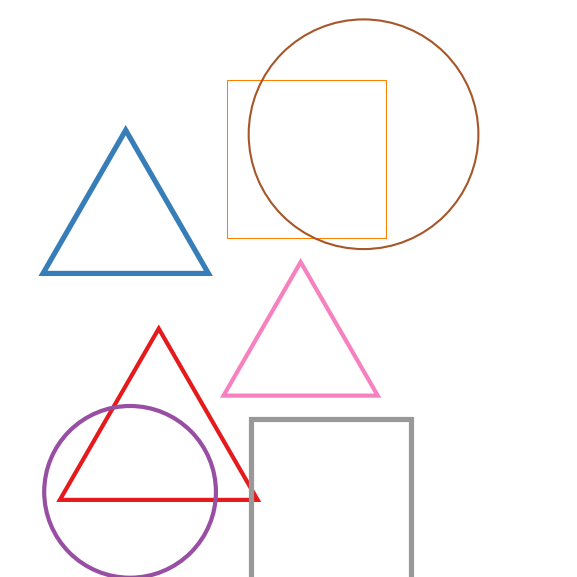[{"shape": "triangle", "thickness": 2, "radius": 0.99, "center": [0.275, 0.232]}, {"shape": "triangle", "thickness": 2.5, "radius": 0.83, "center": [0.218, 0.608]}, {"shape": "circle", "thickness": 2, "radius": 0.74, "center": [0.225, 0.147]}, {"shape": "square", "thickness": 0.5, "radius": 0.69, "center": [0.531, 0.723]}, {"shape": "circle", "thickness": 1, "radius": 0.99, "center": [0.629, 0.767]}, {"shape": "triangle", "thickness": 2, "radius": 0.77, "center": [0.521, 0.391]}, {"shape": "square", "thickness": 2.5, "radius": 0.69, "center": [0.574, 0.135]}]